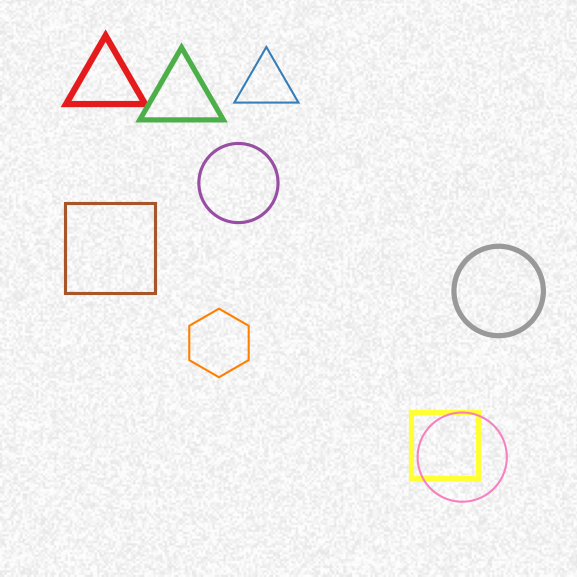[{"shape": "triangle", "thickness": 3, "radius": 0.39, "center": [0.183, 0.858]}, {"shape": "triangle", "thickness": 1, "radius": 0.32, "center": [0.461, 0.854]}, {"shape": "triangle", "thickness": 2.5, "radius": 0.42, "center": [0.314, 0.833]}, {"shape": "circle", "thickness": 1.5, "radius": 0.34, "center": [0.413, 0.682]}, {"shape": "hexagon", "thickness": 1, "radius": 0.3, "center": [0.379, 0.405]}, {"shape": "square", "thickness": 2.5, "radius": 0.29, "center": [0.77, 0.229]}, {"shape": "square", "thickness": 1.5, "radius": 0.39, "center": [0.19, 0.57]}, {"shape": "circle", "thickness": 1, "radius": 0.39, "center": [0.8, 0.208]}, {"shape": "circle", "thickness": 2.5, "radius": 0.39, "center": [0.863, 0.495]}]